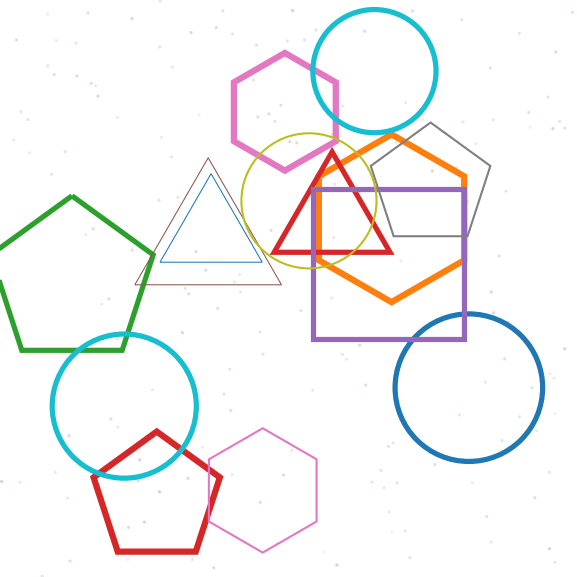[{"shape": "circle", "thickness": 2.5, "radius": 0.64, "center": [0.812, 0.328]}, {"shape": "triangle", "thickness": 0.5, "radius": 0.51, "center": [0.366, 0.596]}, {"shape": "hexagon", "thickness": 3, "radius": 0.73, "center": [0.678, 0.621]}, {"shape": "pentagon", "thickness": 2.5, "radius": 0.74, "center": [0.125, 0.512]}, {"shape": "pentagon", "thickness": 3, "radius": 0.57, "center": [0.271, 0.137]}, {"shape": "triangle", "thickness": 2.5, "radius": 0.58, "center": [0.575, 0.62]}, {"shape": "square", "thickness": 2.5, "radius": 0.65, "center": [0.673, 0.541]}, {"shape": "triangle", "thickness": 0.5, "radius": 0.73, "center": [0.36, 0.579]}, {"shape": "hexagon", "thickness": 1, "radius": 0.54, "center": [0.455, 0.15]}, {"shape": "hexagon", "thickness": 3, "radius": 0.51, "center": [0.493, 0.806]}, {"shape": "pentagon", "thickness": 1, "radius": 0.54, "center": [0.746, 0.678]}, {"shape": "circle", "thickness": 1, "radius": 0.58, "center": [0.535, 0.651]}, {"shape": "circle", "thickness": 2.5, "radius": 0.53, "center": [0.648, 0.876]}, {"shape": "circle", "thickness": 2.5, "radius": 0.62, "center": [0.215, 0.296]}]